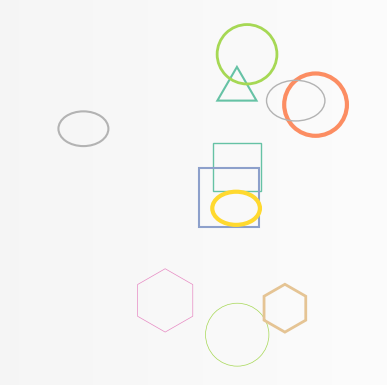[{"shape": "square", "thickness": 1, "radius": 0.31, "center": [0.611, 0.566]}, {"shape": "triangle", "thickness": 1.5, "radius": 0.29, "center": [0.611, 0.768]}, {"shape": "circle", "thickness": 3, "radius": 0.4, "center": [0.814, 0.728]}, {"shape": "square", "thickness": 1.5, "radius": 0.38, "center": [0.591, 0.486]}, {"shape": "hexagon", "thickness": 0.5, "radius": 0.41, "center": [0.426, 0.22]}, {"shape": "circle", "thickness": 0.5, "radius": 0.41, "center": [0.612, 0.131]}, {"shape": "circle", "thickness": 2, "radius": 0.39, "center": [0.638, 0.859]}, {"shape": "oval", "thickness": 3, "radius": 0.31, "center": [0.609, 0.459]}, {"shape": "hexagon", "thickness": 2, "radius": 0.31, "center": [0.735, 0.199]}, {"shape": "oval", "thickness": 1, "radius": 0.38, "center": [0.763, 0.739]}, {"shape": "oval", "thickness": 1.5, "radius": 0.32, "center": [0.215, 0.666]}]